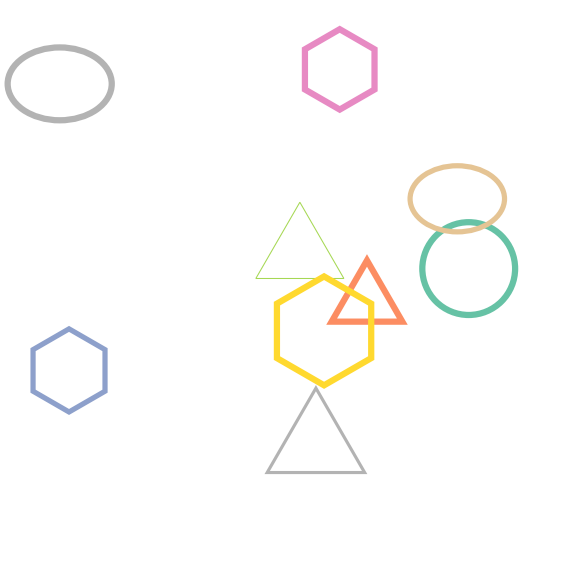[{"shape": "circle", "thickness": 3, "radius": 0.4, "center": [0.812, 0.534]}, {"shape": "triangle", "thickness": 3, "radius": 0.35, "center": [0.635, 0.477]}, {"shape": "hexagon", "thickness": 2.5, "radius": 0.36, "center": [0.12, 0.358]}, {"shape": "hexagon", "thickness": 3, "radius": 0.35, "center": [0.588, 0.879]}, {"shape": "triangle", "thickness": 0.5, "radius": 0.44, "center": [0.519, 0.561]}, {"shape": "hexagon", "thickness": 3, "radius": 0.47, "center": [0.561, 0.426]}, {"shape": "oval", "thickness": 2.5, "radius": 0.41, "center": [0.792, 0.655]}, {"shape": "oval", "thickness": 3, "radius": 0.45, "center": [0.103, 0.854]}, {"shape": "triangle", "thickness": 1.5, "radius": 0.49, "center": [0.547, 0.23]}]